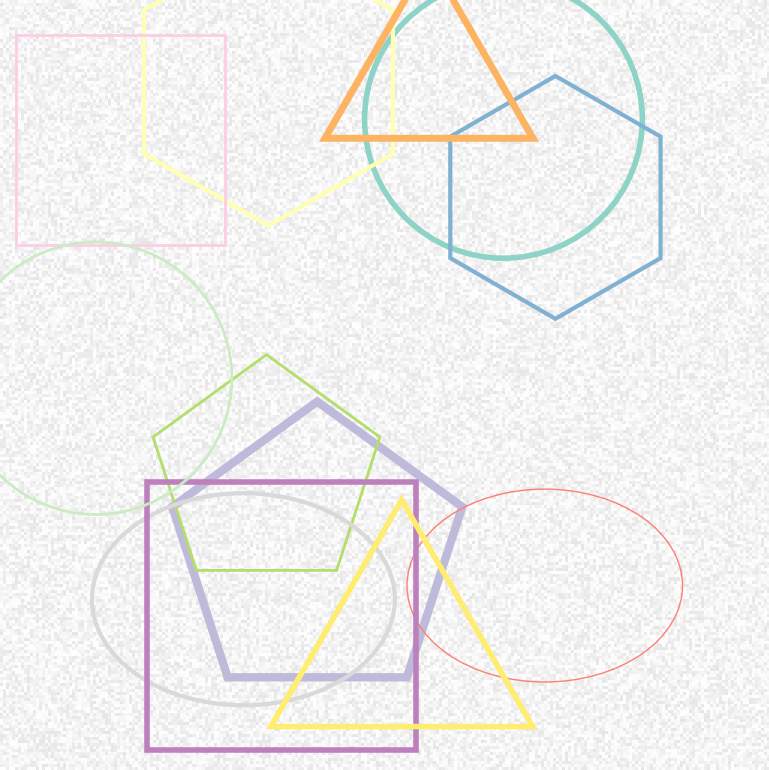[{"shape": "circle", "thickness": 2, "radius": 0.9, "center": [0.654, 0.845]}, {"shape": "hexagon", "thickness": 1.5, "radius": 0.93, "center": [0.349, 0.894]}, {"shape": "pentagon", "thickness": 3, "radius": 0.99, "center": [0.412, 0.281]}, {"shape": "oval", "thickness": 0.5, "radius": 0.89, "center": [0.707, 0.24]}, {"shape": "hexagon", "thickness": 1.5, "radius": 0.79, "center": [0.721, 0.744]}, {"shape": "triangle", "thickness": 2.5, "radius": 0.78, "center": [0.557, 0.898]}, {"shape": "pentagon", "thickness": 1, "radius": 0.77, "center": [0.346, 0.385]}, {"shape": "square", "thickness": 1, "radius": 0.68, "center": [0.157, 0.818]}, {"shape": "oval", "thickness": 1.5, "radius": 0.98, "center": [0.316, 0.222]}, {"shape": "square", "thickness": 2, "radius": 0.87, "center": [0.366, 0.2]}, {"shape": "circle", "thickness": 1, "radius": 0.88, "center": [0.124, 0.509]}, {"shape": "triangle", "thickness": 2, "radius": 0.98, "center": [0.522, 0.155]}]